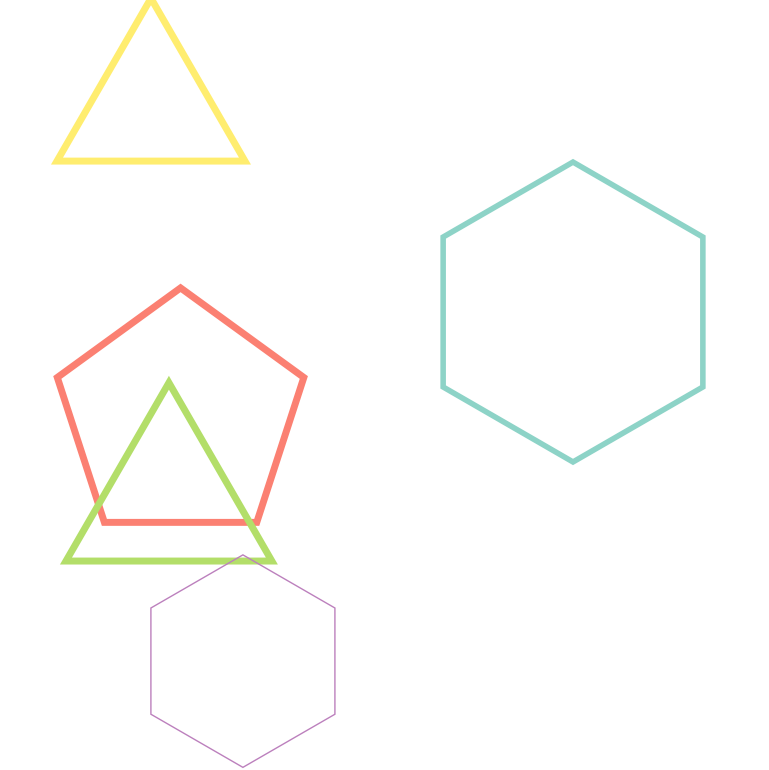[{"shape": "hexagon", "thickness": 2, "radius": 0.97, "center": [0.744, 0.595]}, {"shape": "pentagon", "thickness": 2.5, "radius": 0.84, "center": [0.235, 0.458]}, {"shape": "triangle", "thickness": 2.5, "radius": 0.77, "center": [0.219, 0.349]}, {"shape": "hexagon", "thickness": 0.5, "radius": 0.69, "center": [0.315, 0.141]}, {"shape": "triangle", "thickness": 2.5, "radius": 0.7, "center": [0.196, 0.861]}]